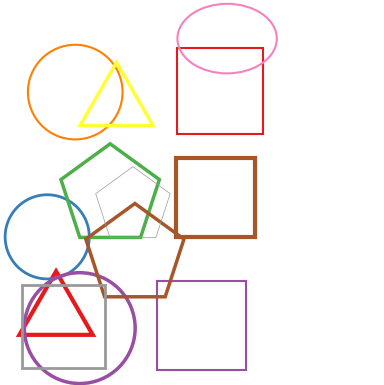[{"shape": "triangle", "thickness": 3, "radius": 0.55, "center": [0.146, 0.185]}, {"shape": "square", "thickness": 1.5, "radius": 0.56, "center": [0.572, 0.764]}, {"shape": "circle", "thickness": 2, "radius": 0.55, "center": [0.123, 0.385]}, {"shape": "pentagon", "thickness": 2.5, "radius": 0.67, "center": [0.286, 0.492]}, {"shape": "square", "thickness": 1.5, "radius": 0.58, "center": [0.522, 0.155]}, {"shape": "circle", "thickness": 2.5, "radius": 0.72, "center": [0.207, 0.148]}, {"shape": "circle", "thickness": 1.5, "radius": 0.61, "center": [0.195, 0.761]}, {"shape": "triangle", "thickness": 2.5, "radius": 0.55, "center": [0.303, 0.729]}, {"shape": "square", "thickness": 3, "radius": 0.51, "center": [0.559, 0.487]}, {"shape": "pentagon", "thickness": 2.5, "radius": 0.67, "center": [0.35, 0.337]}, {"shape": "oval", "thickness": 1.5, "radius": 0.65, "center": [0.59, 0.9]}, {"shape": "pentagon", "thickness": 0.5, "radius": 0.51, "center": [0.345, 0.465]}, {"shape": "square", "thickness": 2, "radius": 0.54, "center": [0.165, 0.152]}]